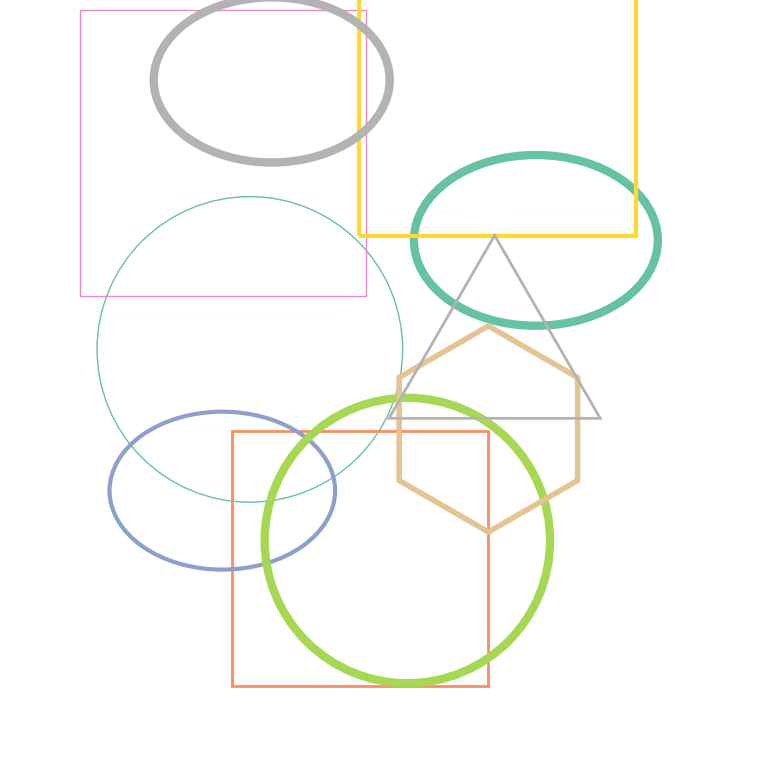[{"shape": "circle", "thickness": 0.5, "radius": 0.99, "center": [0.324, 0.546]}, {"shape": "oval", "thickness": 3, "radius": 0.79, "center": [0.696, 0.688]}, {"shape": "square", "thickness": 1, "radius": 0.83, "center": [0.468, 0.275]}, {"shape": "oval", "thickness": 1.5, "radius": 0.73, "center": [0.289, 0.363]}, {"shape": "square", "thickness": 0.5, "radius": 0.93, "center": [0.289, 0.801]}, {"shape": "circle", "thickness": 3, "radius": 0.93, "center": [0.529, 0.298]}, {"shape": "square", "thickness": 1.5, "radius": 0.9, "center": [0.646, 0.874]}, {"shape": "hexagon", "thickness": 2, "radius": 0.67, "center": [0.634, 0.443]}, {"shape": "oval", "thickness": 3, "radius": 0.77, "center": [0.353, 0.896]}, {"shape": "triangle", "thickness": 1, "radius": 0.79, "center": [0.642, 0.536]}]